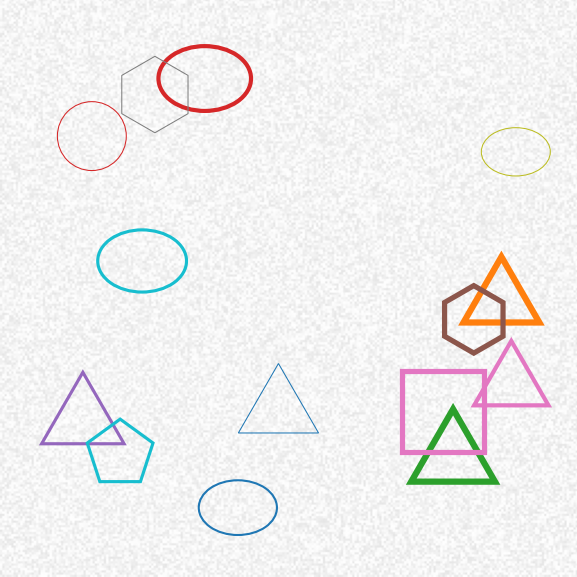[{"shape": "triangle", "thickness": 0.5, "radius": 0.4, "center": [0.482, 0.289]}, {"shape": "oval", "thickness": 1, "radius": 0.34, "center": [0.412, 0.12]}, {"shape": "triangle", "thickness": 3, "radius": 0.38, "center": [0.868, 0.479]}, {"shape": "triangle", "thickness": 3, "radius": 0.42, "center": [0.785, 0.207]}, {"shape": "oval", "thickness": 2, "radius": 0.4, "center": [0.355, 0.863]}, {"shape": "circle", "thickness": 0.5, "radius": 0.3, "center": [0.159, 0.763]}, {"shape": "triangle", "thickness": 1.5, "radius": 0.41, "center": [0.143, 0.272]}, {"shape": "hexagon", "thickness": 2.5, "radius": 0.29, "center": [0.82, 0.446]}, {"shape": "triangle", "thickness": 2, "radius": 0.37, "center": [0.885, 0.334]}, {"shape": "square", "thickness": 2.5, "radius": 0.35, "center": [0.767, 0.286]}, {"shape": "hexagon", "thickness": 0.5, "radius": 0.33, "center": [0.268, 0.835]}, {"shape": "oval", "thickness": 0.5, "radius": 0.3, "center": [0.893, 0.736]}, {"shape": "pentagon", "thickness": 1.5, "radius": 0.3, "center": [0.208, 0.214]}, {"shape": "oval", "thickness": 1.5, "radius": 0.38, "center": [0.246, 0.547]}]